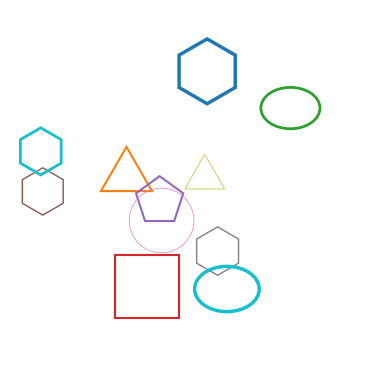[{"shape": "hexagon", "thickness": 2.5, "radius": 0.42, "center": [0.538, 0.815]}, {"shape": "triangle", "thickness": 1.5, "radius": 0.38, "center": [0.328, 0.542]}, {"shape": "oval", "thickness": 2, "radius": 0.38, "center": [0.754, 0.719]}, {"shape": "square", "thickness": 1.5, "radius": 0.41, "center": [0.381, 0.256]}, {"shape": "pentagon", "thickness": 1.5, "radius": 0.32, "center": [0.415, 0.478]}, {"shape": "hexagon", "thickness": 1, "radius": 0.31, "center": [0.111, 0.503]}, {"shape": "circle", "thickness": 0.5, "radius": 0.42, "center": [0.42, 0.427]}, {"shape": "hexagon", "thickness": 1, "radius": 0.31, "center": [0.565, 0.348]}, {"shape": "triangle", "thickness": 0.5, "radius": 0.3, "center": [0.532, 0.539]}, {"shape": "oval", "thickness": 2.5, "radius": 0.42, "center": [0.589, 0.249]}, {"shape": "hexagon", "thickness": 2, "radius": 0.31, "center": [0.106, 0.607]}]